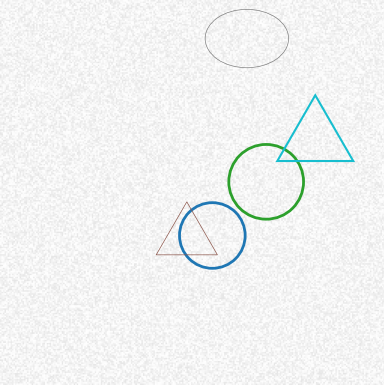[{"shape": "circle", "thickness": 2, "radius": 0.43, "center": [0.552, 0.388]}, {"shape": "circle", "thickness": 2, "radius": 0.49, "center": [0.691, 0.528]}, {"shape": "triangle", "thickness": 0.5, "radius": 0.46, "center": [0.485, 0.384]}, {"shape": "oval", "thickness": 0.5, "radius": 0.54, "center": [0.641, 0.9]}, {"shape": "triangle", "thickness": 1.5, "radius": 0.57, "center": [0.819, 0.639]}]